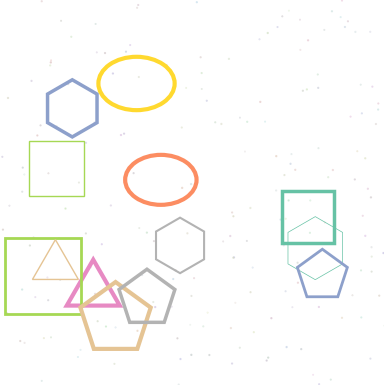[{"shape": "hexagon", "thickness": 0.5, "radius": 0.41, "center": [0.819, 0.355]}, {"shape": "square", "thickness": 2.5, "radius": 0.34, "center": [0.8, 0.437]}, {"shape": "oval", "thickness": 3, "radius": 0.46, "center": [0.418, 0.533]}, {"shape": "hexagon", "thickness": 2.5, "radius": 0.37, "center": [0.188, 0.719]}, {"shape": "pentagon", "thickness": 2, "radius": 0.34, "center": [0.837, 0.284]}, {"shape": "triangle", "thickness": 3, "radius": 0.4, "center": [0.242, 0.246]}, {"shape": "square", "thickness": 2, "radius": 0.49, "center": [0.111, 0.283]}, {"shape": "square", "thickness": 1, "radius": 0.36, "center": [0.147, 0.563]}, {"shape": "oval", "thickness": 3, "radius": 0.5, "center": [0.355, 0.783]}, {"shape": "pentagon", "thickness": 3, "radius": 0.48, "center": [0.3, 0.171]}, {"shape": "triangle", "thickness": 1, "radius": 0.34, "center": [0.144, 0.309]}, {"shape": "pentagon", "thickness": 2.5, "radius": 0.38, "center": [0.382, 0.224]}, {"shape": "hexagon", "thickness": 1.5, "radius": 0.36, "center": [0.468, 0.363]}]